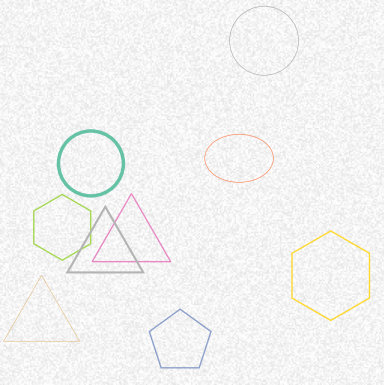[{"shape": "circle", "thickness": 2.5, "radius": 0.42, "center": [0.236, 0.575]}, {"shape": "oval", "thickness": 0.5, "radius": 0.45, "center": [0.621, 0.589]}, {"shape": "pentagon", "thickness": 1, "radius": 0.42, "center": [0.468, 0.113]}, {"shape": "triangle", "thickness": 1, "radius": 0.59, "center": [0.341, 0.379]}, {"shape": "hexagon", "thickness": 1, "radius": 0.43, "center": [0.162, 0.41]}, {"shape": "hexagon", "thickness": 1, "radius": 0.58, "center": [0.859, 0.284]}, {"shape": "triangle", "thickness": 0.5, "radius": 0.57, "center": [0.108, 0.171]}, {"shape": "circle", "thickness": 0.5, "radius": 0.45, "center": [0.686, 0.894]}, {"shape": "triangle", "thickness": 1.5, "radius": 0.57, "center": [0.273, 0.349]}]